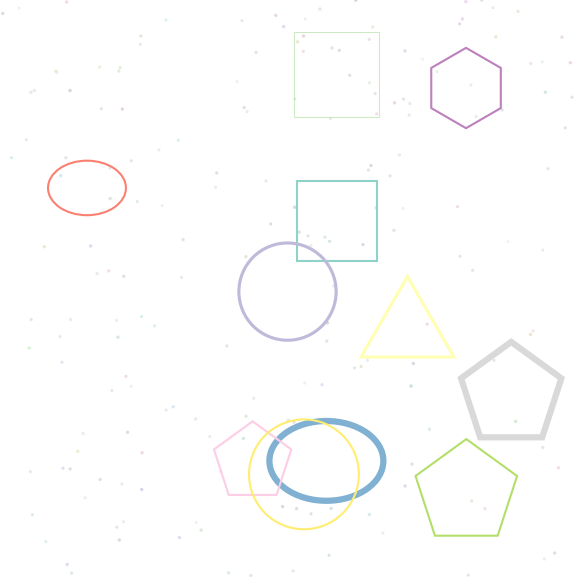[{"shape": "square", "thickness": 1, "radius": 0.35, "center": [0.583, 0.616]}, {"shape": "triangle", "thickness": 1.5, "radius": 0.46, "center": [0.705, 0.427]}, {"shape": "circle", "thickness": 1.5, "radius": 0.42, "center": [0.498, 0.494]}, {"shape": "oval", "thickness": 1, "radius": 0.34, "center": [0.151, 0.674]}, {"shape": "oval", "thickness": 3, "radius": 0.49, "center": [0.565, 0.201]}, {"shape": "pentagon", "thickness": 1, "radius": 0.46, "center": [0.807, 0.146]}, {"shape": "pentagon", "thickness": 1, "radius": 0.35, "center": [0.437, 0.199]}, {"shape": "pentagon", "thickness": 3, "radius": 0.46, "center": [0.885, 0.316]}, {"shape": "hexagon", "thickness": 1, "radius": 0.35, "center": [0.807, 0.847]}, {"shape": "square", "thickness": 0.5, "radius": 0.37, "center": [0.582, 0.87]}, {"shape": "circle", "thickness": 1, "radius": 0.48, "center": [0.526, 0.178]}]